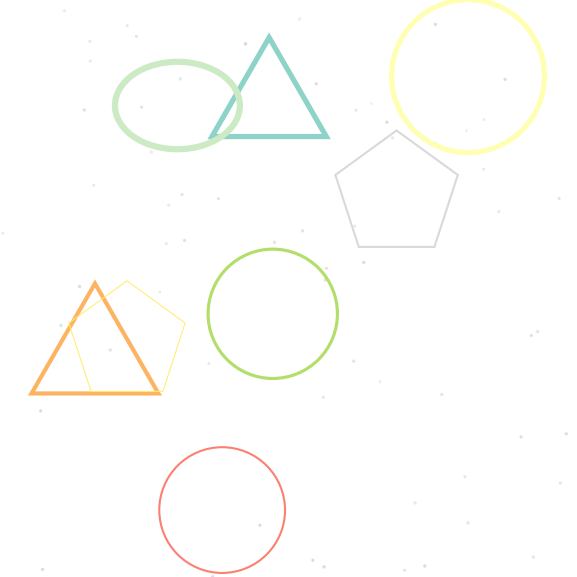[{"shape": "triangle", "thickness": 2.5, "radius": 0.57, "center": [0.466, 0.82]}, {"shape": "circle", "thickness": 2.5, "radius": 0.66, "center": [0.81, 0.867]}, {"shape": "circle", "thickness": 1, "radius": 0.54, "center": [0.385, 0.116]}, {"shape": "triangle", "thickness": 2, "radius": 0.63, "center": [0.164, 0.381]}, {"shape": "circle", "thickness": 1.5, "radius": 0.56, "center": [0.472, 0.456]}, {"shape": "pentagon", "thickness": 1, "radius": 0.56, "center": [0.687, 0.662]}, {"shape": "oval", "thickness": 3, "radius": 0.54, "center": [0.307, 0.816]}, {"shape": "pentagon", "thickness": 0.5, "radius": 0.53, "center": [0.22, 0.407]}]